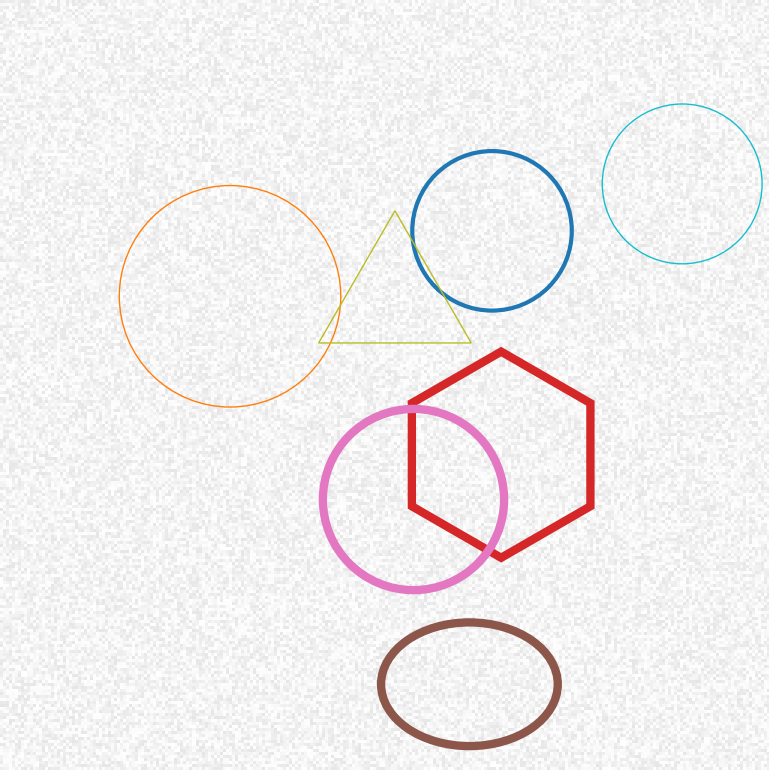[{"shape": "circle", "thickness": 1.5, "radius": 0.52, "center": [0.639, 0.7]}, {"shape": "circle", "thickness": 0.5, "radius": 0.72, "center": [0.299, 0.615]}, {"shape": "hexagon", "thickness": 3, "radius": 0.67, "center": [0.651, 0.409]}, {"shape": "oval", "thickness": 3, "radius": 0.57, "center": [0.61, 0.111]}, {"shape": "circle", "thickness": 3, "radius": 0.59, "center": [0.537, 0.351]}, {"shape": "triangle", "thickness": 0.5, "radius": 0.57, "center": [0.513, 0.612]}, {"shape": "circle", "thickness": 0.5, "radius": 0.52, "center": [0.886, 0.761]}]